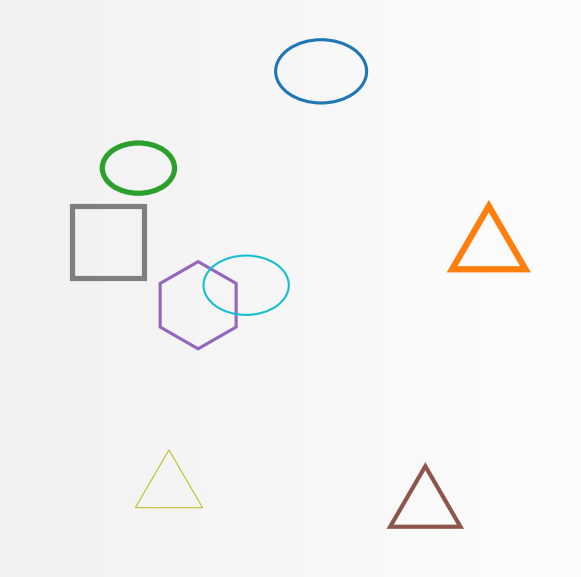[{"shape": "oval", "thickness": 1.5, "radius": 0.39, "center": [0.552, 0.876]}, {"shape": "triangle", "thickness": 3, "radius": 0.36, "center": [0.841, 0.569]}, {"shape": "oval", "thickness": 2.5, "radius": 0.31, "center": [0.238, 0.708]}, {"shape": "hexagon", "thickness": 1.5, "radius": 0.38, "center": [0.341, 0.471]}, {"shape": "triangle", "thickness": 2, "radius": 0.35, "center": [0.732, 0.122]}, {"shape": "square", "thickness": 2.5, "radius": 0.31, "center": [0.186, 0.58]}, {"shape": "triangle", "thickness": 0.5, "radius": 0.33, "center": [0.291, 0.153]}, {"shape": "oval", "thickness": 1, "radius": 0.37, "center": [0.424, 0.505]}]